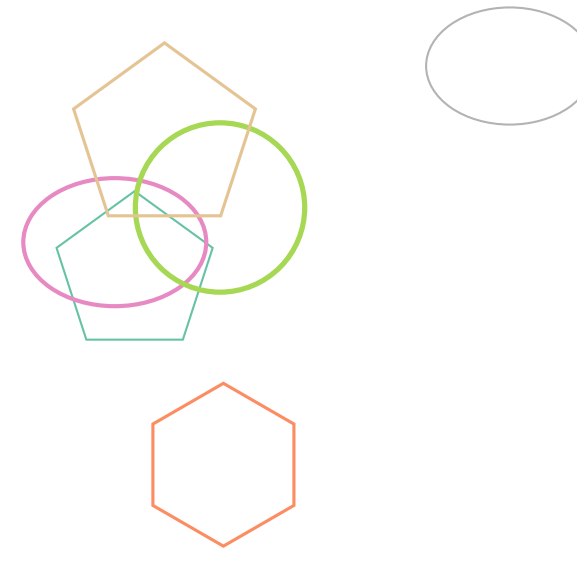[{"shape": "pentagon", "thickness": 1, "radius": 0.71, "center": [0.233, 0.526]}, {"shape": "hexagon", "thickness": 1.5, "radius": 0.7, "center": [0.387, 0.194]}, {"shape": "oval", "thickness": 2, "radius": 0.79, "center": [0.199, 0.58]}, {"shape": "circle", "thickness": 2.5, "radius": 0.73, "center": [0.381, 0.64]}, {"shape": "pentagon", "thickness": 1.5, "radius": 0.83, "center": [0.285, 0.759]}, {"shape": "oval", "thickness": 1, "radius": 0.72, "center": [0.883, 0.885]}]